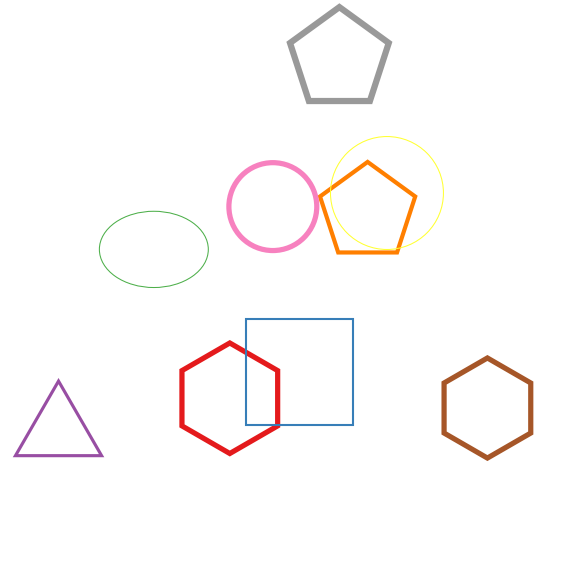[{"shape": "hexagon", "thickness": 2.5, "radius": 0.48, "center": [0.398, 0.31]}, {"shape": "square", "thickness": 1, "radius": 0.46, "center": [0.519, 0.354]}, {"shape": "oval", "thickness": 0.5, "radius": 0.47, "center": [0.266, 0.567]}, {"shape": "triangle", "thickness": 1.5, "radius": 0.43, "center": [0.101, 0.253]}, {"shape": "pentagon", "thickness": 2, "radius": 0.43, "center": [0.637, 0.632]}, {"shape": "circle", "thickness": 0.5, "radius": 0.49, "center": [0.67, 0.665]}, {"shape": "hexagon", "thickness": 2.5, "radius": 0.43, "center": [0.844, 0.293]}, {"shape": "circle", "thickness": 2.5, "radius": 0.38, "center": [0.472, 0.641]}, {"shape": "pentagon", "thickness": 3, "radius": 0.45, "center": [0.588, 0.897]}]